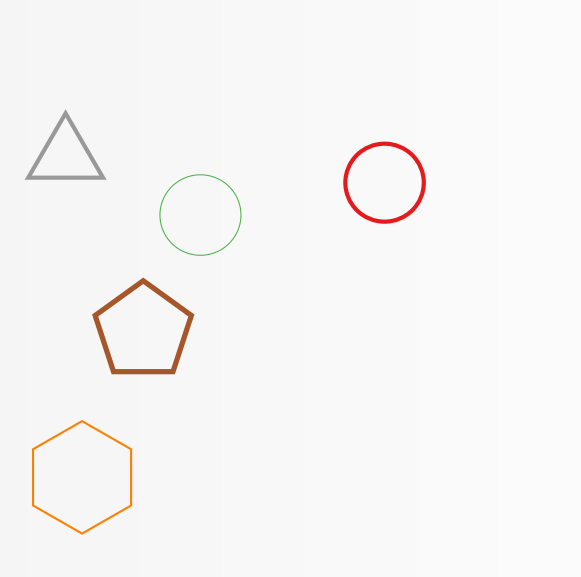[{"shape": "circle", "thickness": 2, "radius": 0.34, "center": [0.662, 0.683]}, {"shape": "circle", "thickness": 0.5, "radius": 0.35, "center": [0.345, 0.627]}, {"shape": "hexagon", "thickness": 1, "radius": 0.49, "center": [0.141, 0.173]}, {"shape": "pentagon", "thickness": 2.5, "radius": 0.44, "center": [0.246, 0.426]}, {"shape": "triangle", "thickness": 2, "radius": 0.37, "center": [0.113, 0.729]}]